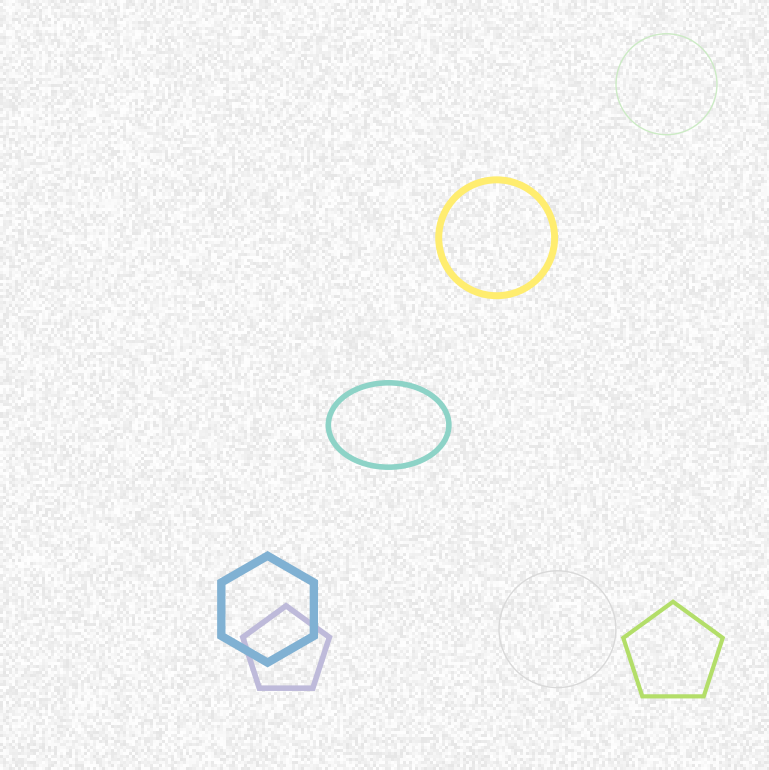[{"shape": "oval", "thickness": 2, "radius": 0.39, "center": [0.505, 0.448]}, {"shape": "pentagon", "thickness": 2, "radius": 0.3, "center": [0.372, 0.154]}, {"shape": "hexagon", "thickness": 3, "radius": 0.35, "center": [0.348, 0.209]}, {"shape": "pentagon", "thickness": 1.5, "radius": 0.34, "center": [0.874, 0.151]}, {"shape": "circle", "thickness": 0.5, "radius": 0.38, "center": [0.724, 0.183]}, {"shape": "circle", "thickness": 0.5, "radius": 0.33, "center": [0.866, 0.891]}, {"shape": "circle", "thickness": 2.5, "radius": 0.38, "center": [0.645, 0.691]}]